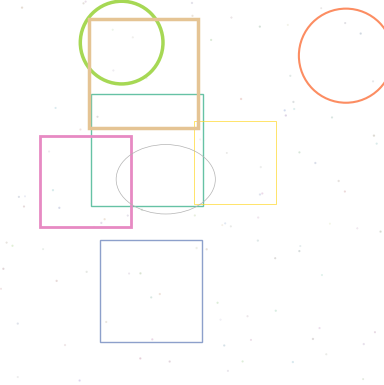[{"shape": "square", "thickness": 1, "radius": 0.72, "center": [0.382, 0.61]}, {"shape": "circle", "thickness": 1.5, "radius": 0.61, "center": [0.899, 0.855]}, {"shape": "square", "thickness": 1, "radius": 0.66, "center": [0.392, 0.244]}, {"shape": "square", "thickness": 2, "radius": 0.59, "center": [0.222, 0.53]}, {"shape": "circle", "thickness": 2.5, "radius": 0.54, "center": [0.316, 0.889]}, {"shape": "square", "thickness": 0.5, "radius": 0.54, "center": [0.61, 0.578]}, {"shape": "square", "thickness": 2.5, "radius": 0.71, "center": [0.373, 0.81]}, {"shape": "oval", "thickness": 0.5, "radius": 0.64, "center": [0.431, 0.534]}]